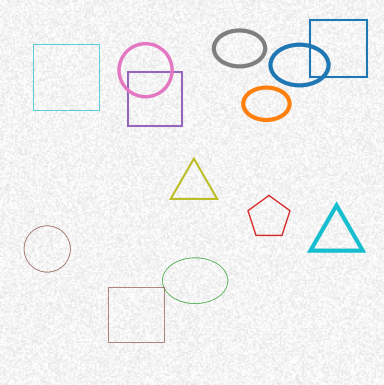[{"shape": "square", "thickness": 1.5, "radius": 0.37, "center": [0.879, 0.874]}, {"shape": "oval", "thickness": 3, "radius": 0.38, "center": [0.778, 0.831]}, {"shape": "oval", "thickness": 3, "radius": 0.3, "center": [0.692, 0.73]}, {"shape": "oval", "thickness": 0.5, "radius": 0.43, "center": [0.507, 0.271]}, {"shape": "pentagon", "thickness": 1, "radius": 0.29, "center": [0.699, 0.435]}, {"shape": "square", "thickness": 1.5, "radius": 0.35, "center": [0.403, 0.743]}, {"shape": "square", "thickness": 0.5, "radius": 0.36, "center": [0.353, 0.183]}, {"shape": "circle", "thickness": 0.5, "radius": 0.3, "center": [0.123, 0.353]}, {"shape": "circle", "thickness": 2.5, "radius": 0.34, "center": [0.378, 0.818]}, {"shape": "oval", "thickness": 3, "radius": 0.33, "center": [0.622, 0.874]}, {"shape": "triangle", "thickness": 1.5, "radius": 0.35, "center": [0.504, 0.518]}, {"shape": "square", "thickness": 0.5, "radius": 0.43, "center": [0.17, 0.801]}, {"shape": "triangle", "thickness": 3, "radius": 0.39, "center": [0.874, 0.388]}]